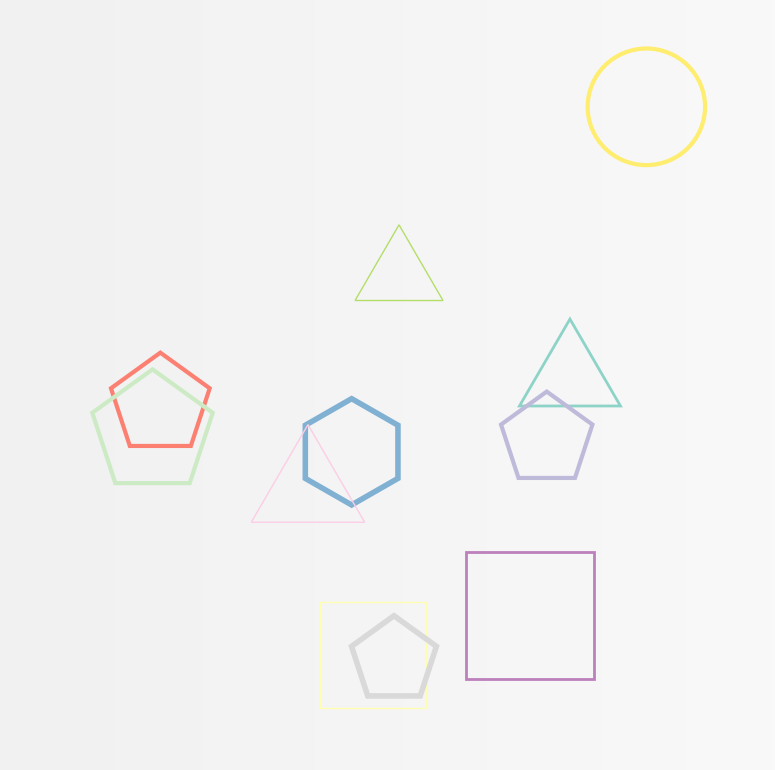[{"shape": "triangle", "thickness": 1, "radius": 0.38, "center": [0.735, 0.51]}, {"shape": "square", "thickness": 0.5, "radius": 0.34, "center": [0.481, 0.15]}, {"shape": "pentagon", "thickness": 1.5, "radius": 0.31, "center": [0.705, 0.429]}, {"shape": "pentagon", "thickness": 1.5, "radius": 0.33, "center": [0.207, 0.475]}, {"shape": "hexagon", "thickness": 2, "radius": 0.35, "center": [0.454, 0.413]}, {"shape": "triangle", "thickness": 0.5, "radius": 0.33, "center": [0.515, 0.642]}, {"shape": "triangle", "thickness": 0.5, "radius": 0.42, "center": [0.397, 0.364]}, {"shape": "pentagon", "thickness": 2, "radius": 0.29, "center": [0.508, 0.143]}, {"shape": "square", "thickness": 1, "radius": 0.41, "center": [0.684, 0.201]}, {"shape": "pentagon", "thickness": 1.5, "radius": 0.41, "center": [0.197, 0.439]}, {"shape": "circle", "thickness": 1.5, "radius": 0.38, "center": [0.834, 0.861]}]